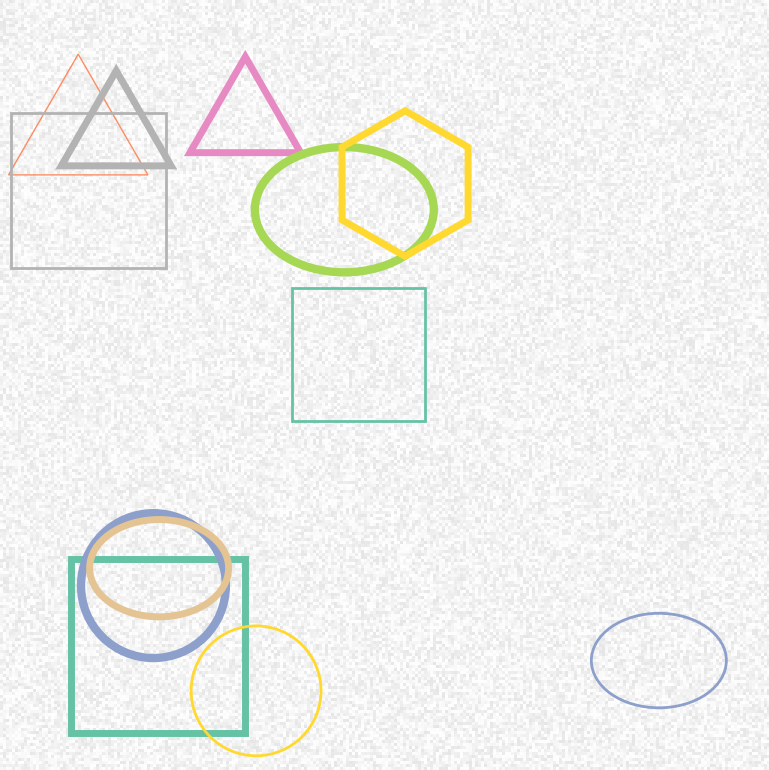[{"shape": "square", "thickness": 2.5, "radius": 0.56, "center": [0.205, 0.161]}, {"shape": "square", "thickness": 1, "radius": 0.43, "center": [0.465, 0.539]}, {"shape": "triangle", "thickness": 0.5, "radius": 0.52, "center": [0.102, 0.825]}, {"shape": "oval", "thickness": 1, "radius": 0.44, "center": [0.856, 0.142]}, {"shape": "circle", "thickness": 3, "radius": 0.47, "center": [0.199, 0.239]}, {"shape": "triangle", "thickness": 2.5, "radius": 0.41, "center": [0.319, 0.843]}, {"shape": "oval", "thickness": 3, "radius": 0.58, "center": [0.447, 0.728]}, {"shape": "hexagon", "thickness": 2.5, "radius": 0.47, "center": [0.526, 0.762]}, {"shape": "circle", "thickness": 1, "radius": 0.42, "center": [0.333, 0.103]}, {"shape": "oval", "thickness": 2.5, "radius": 0.45, "center": [0.207, 0.262]}, {"shape": "triangle", "thickness": 2.5, "radius": 0.41, "center": [0.151, 0.826]}, {"shape": "square", "thickness": 1, "radius": 0.51, "center": [0.115, 0.752]}]